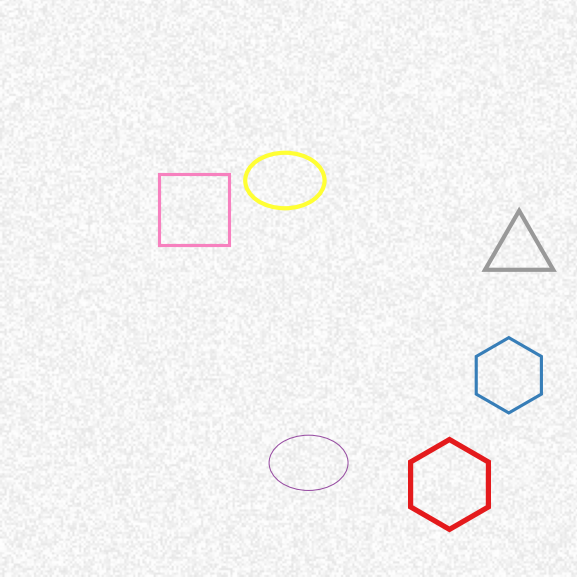[{"shape": "hexagon", "thickness": 2.5, "radius": 0.39, "center": [0.778, 0.16]}, {"shape": "hexagon", "thickness": 1.5, "radius": 0.33, "center": [0.881, 0.349]}, {"shape": "oval", "thickness": 0.5, "radius": 0.34, "center": [0.534, 0.198]}, {"shape": "oval", "thickness": 2, "radius": 0.34, "center": [0.493, 0.687]}, {"shape": "square", "thickness": 1.5, "radius": 0.31, "center": [0.336, 0.636]}, {"shape": "triangle", "thickness": 2, "radius": 0.34, "center": [0.899, 0.566]}]